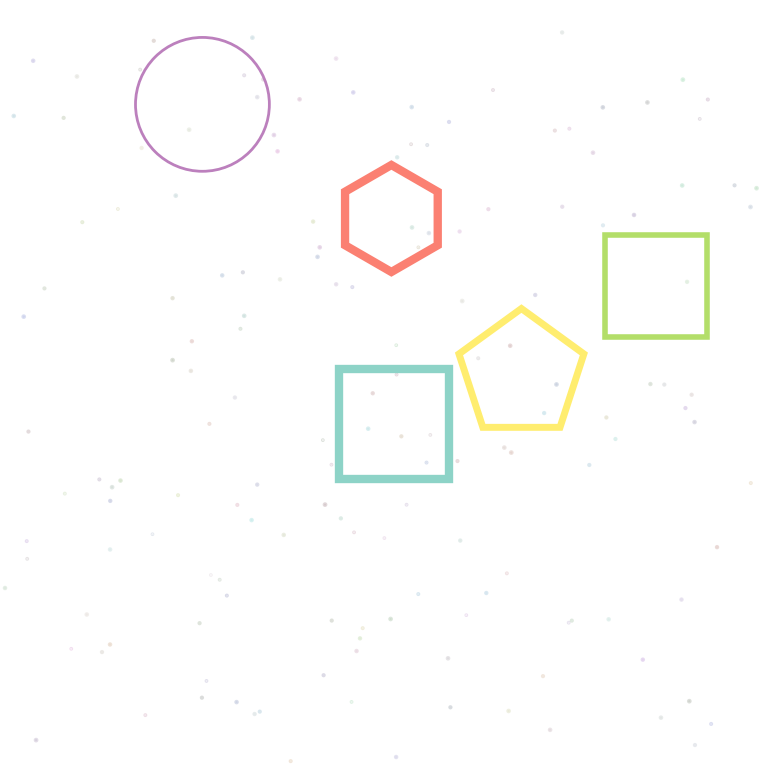[{"shape": "square", "thickness": 3, "radius": 0.36, "center": [0.512, 0.449]}, {"shape": "hexagon", "thickness": 3, "radius": 0.35, "center": [0.508, 0.716]}, {"shape": "square", "thickness": 2, "radius": 0.33, "center": [0.852, 0.628]}, {"shape": "circle", "thickness": 1, "radius": 0.43, "center": [0.263, 0.864]}, {"shape": "pentagon", "thickness": 2.5, "radius": 0.43, "center": [0.677, 0.514]}]